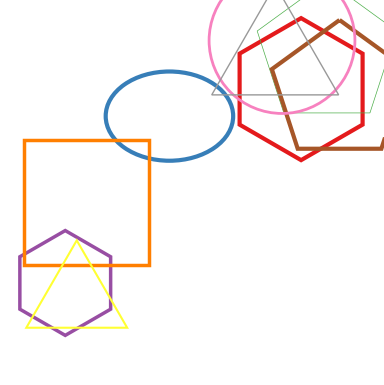[{"shape": "hexagon", "thickness": 3, "radius": 0.92, "center": [0.782, 0.768]}, {"shape": "oval", "thickness": 3, "radius": 0.83, "center": [0.44, 0.698]}, {"shape": "pentagon", "thickness": 0.5, "radius": 0.95, "center": [0.849, 0.861]}, {"shape": "hexagon", "thickness": 2.5, "radius": 0.68, "center": [0.169, 0.265]}, {"shape": "square", "thickness": 2.5, "radius": 0.81, "center": [0.226, 0.475]}, {"shape": "triangle", "thickness": 1.5, "radius": 0.76, "center": [0.199, 0.224]}, {"shape": "pentagon", "thickness": 3, "radius": 0.92, "center": [0.882, 0.763]}, {"shape": "circle", "thickness": 2, "radius": 0.95, "center": [0.732, 0.895]}, {"shape": "triangle", "thickness": 1, "radius": 0.95, "center": [0.715, 0.849]}]